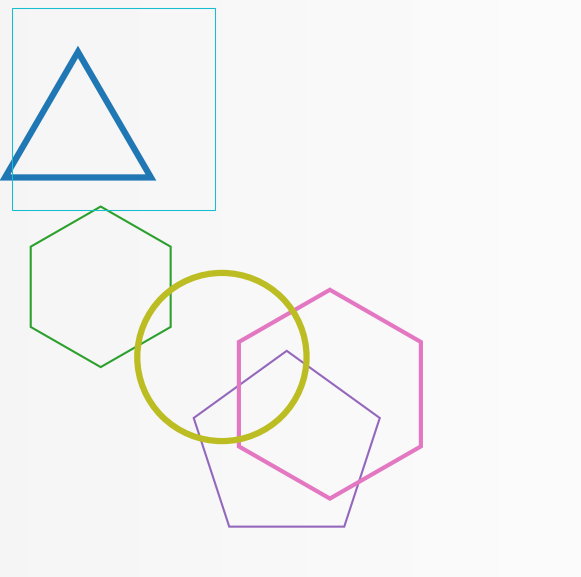[{"shape": "triangle", "thickness": 3, "radius": 0.72, "center": [0.134, 0.764]}, {"shape": "hexagon", "thickness": 1, "radius": 0.7, "center": [0.173, 0.502]}, {"shape": "pentagon", "thickness": 1, "radius": 0.84, "center": [0.493, 0.223]}, {"shape": "hexagon", "thickness": 2, "radius": 0.9, "center": [0.568, 0.317]}, {"shape": "circle", "thickness": 3, "radius": 0.73, "center": [0.382, 0.381]}, {"shape": "square", "thickness": 0.5, "radius": 0.87, "center": [0.196, 0.811]}]